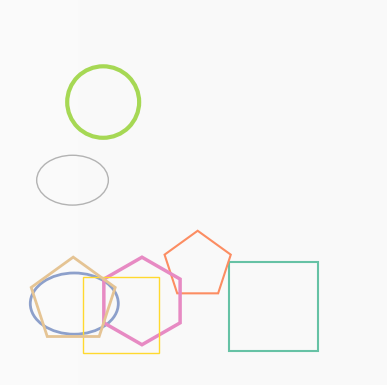[{"shape": "square", "thickness": 1.5, "radius": 0.58, "center": [0.706, 0.204]}, {"shape": "pentagon", "thickness": 1.5, "radius": 0.45, "center": [0.51, 0.311]}, {"shape": "oval", "thickness": 2, "radius": 0.57, "center": [0.192, 0.211]}, {"shape": "hexagon", "thickness": 2.5, "radius": 0.57, "center": [0.366, 0.218]}, {"shape": "circle", "thickness": 3, "radius": 0.46, "center": [0.266, 0.735]}, {"shape": "square", "thickness": 1, "radius": 0.49, "center": [0.313, 0.182]}, {"shape": "pentagon", "thickness": 2, "radius": 0.57, "center": [0.189, 0.218]}, {"shape": "oval", "thickness": 1, "radius": 0.46, "center": [0.187, 0.532]}]